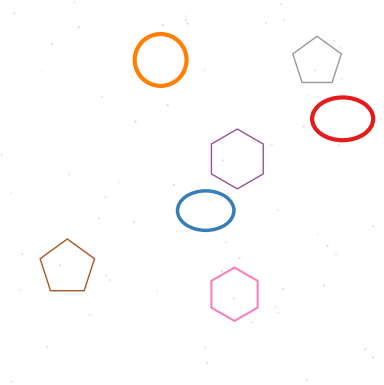[{"shape": "oval", "thickness": 3, "radius": 0.4, "center": [0.89, 0.691]}, {"shape": "oval", "thickness": 2.5, "radius": 0.37, "center": [0.534, 0.453]}, {"shape": "hexagon", "thickness": 1, "radius": 0.39, "center": [0.616, 0.587]}, {"shape": "circle", "thickness": 3, "radius": 0.34, "center": [0.417, 0.844]}, {"shape": "pentagon", "thickness": 1, "radius": 0.37, "center": [0.175, 0.305]}, {"shape": "hexagon", "thickness": 1.5, "radius": 0.35, "center": [0.609, 0.236]}, {"shape": "pentagon", "thickness": 1, "radius": 0.33, "center": [0.824, 0.839]}]